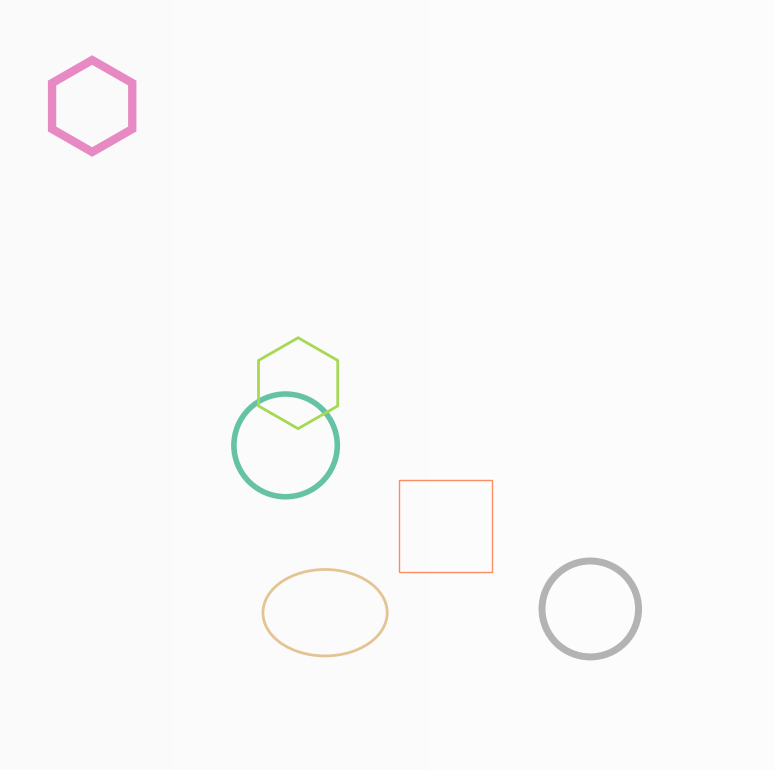[{"shape": "circle", "thickness": 2, "radius": 0.33, "center": [0.369, 0.422]}, {"shape": "square", "thickness": 0.5, "radius": 0.3, "center": [0.575, 0.316]}, {"shape": "hexagon", "thickness": 3, "radius": 0.3, "center": [0.119, 0.862]}, {"shape": "hexagon", "thickness": 1, "radius": 0.3, "center": [0.385, 0.502]}, {"shape": "oval", "thickness": 1, "radius": 0.4, "center": [0.419, 0.204]}, {"shape": "circle", "thickness": 2.5, "radius": 0.31, "center": [0.762, 0.209]}]